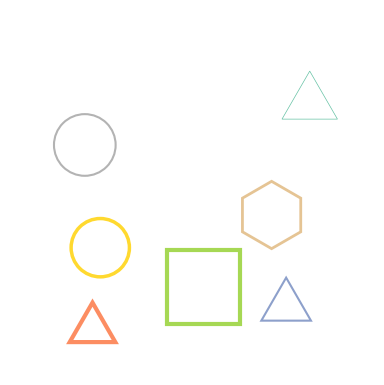[{"shape": "triangle", "thickness": 0.5, "radius": 0.42, "center": [0.804, 0.732]}, {"shape": "triangle", "thickness": 3, "radius": 0.34, "center": [0.24, 0.146]}, {"shape": "triangle", "thickness": 1.5, "radius": 0.37, "center": [0.743, 0.204]}, {"shape": "square", "thickness": 3, "radius": 0.48, "center": [0.529, 0.254]}, {"shape": "circle", "thickness": 2.5, "radius": 0.38, "center": [0.26, 0.357]}, {"shape": "hexagon", "thickness": 2, "radius": 0.44, "center": [0.705, 0.442]}, {"shape": "circle", "thickness": 1.5, "radius": 0.4, "center": [0.22, 0.623]}]